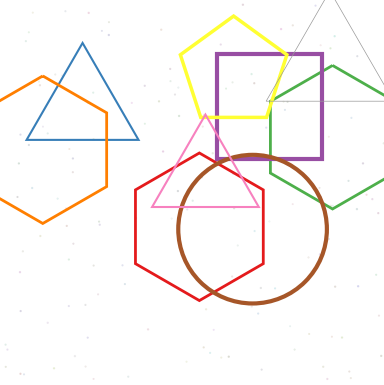[{"shape": "hexagon", "thickness": 2, "radius": 0.96, "center": [0.518, 0.411]}, {"shape": "triangle", "thickness": 1.5, "radius": 0.84, "center": [0.214, 0.721]}, {"shape": "hexagon", "thickness": 2, "radius": 0.93, "center": [0.864, 0.644]}, {"shape": "square", "thickness": 3, "radius": 0.68, "center": [0.7, 0.724]}, {"shape": "hexagon", "thickness": 2, "radius": 0.96, "center": [0.111, 0.611]}, {"shape": "pentagon", "thickness": 2.5, "radius": 0.73, "center": [0.607, 0.813]}, {"shape": "circle", "thickness": 3, "radius": 0.97, "center": [0.656, 0.405]}, {"shape": "triangle", "thickness": 1.5, "radius": 0.8, "center": [0.534, 0.542]}, {"shape": "triangle", "thickness": 0.5, "radius": 0.96, "center": [0.857, 0.833]}]